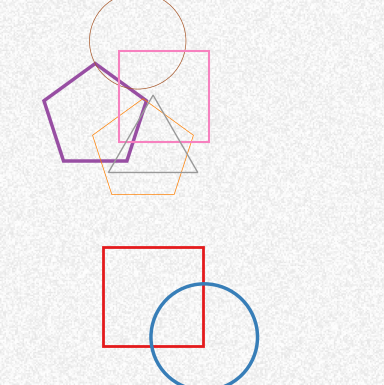[{"shape": "square", "thickness": 2, "radius": 0.65, "center": [0.397, 0.229]}, {"shape": "circle", "thickness": 2.5, "radius": 0.69, "center": [0.53, 0.124]}, {"shape": "pentagon", "thickness": 2.5, "radius": 0.7, "center": [0.247, 0.695]}, {"shape": "pentagon", "thickness": 0.5, "radius": 0.69, "center": [0.371, 0.606]}, {"shape": "circle", "thickness": 0.5, "radius": 0.63, "center": [0.358, 0.894]}, {"shape": "square", "thickness": 1.5, "radius": 0.59, "center": [0.426, 0.749]}, {"shape": "triangle", "thickness": 1, "radius": 0.67, "center": [0.398, 0.619]}]